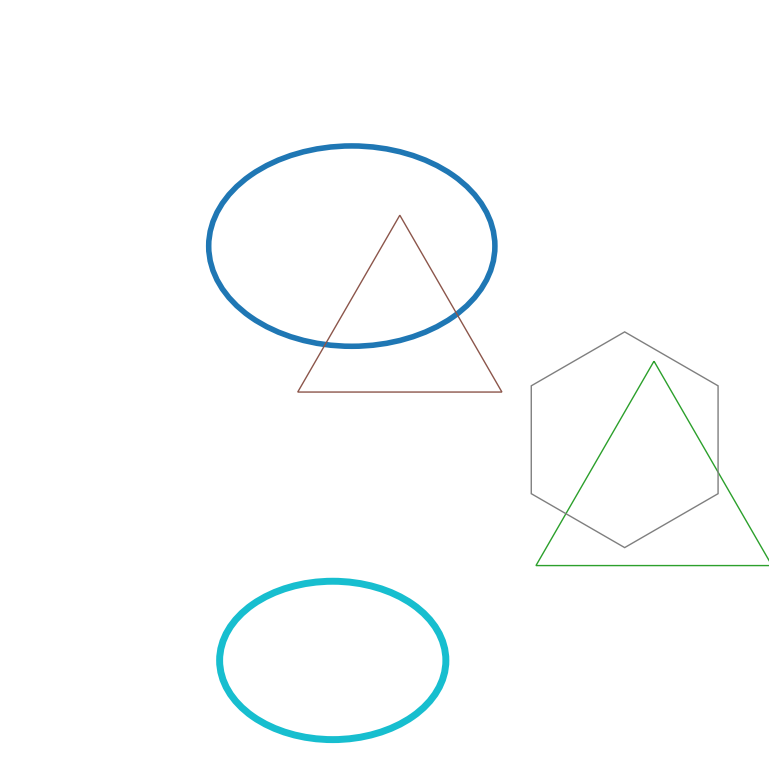[{"shape": "oval", "thickness": 2, "radius": 0.93, "center": [0.457, 0.68]}, {"shape": "triangle", "thickness": 0.5, "radius": 0.88, "center": [0.849, 0.354]}, {"shape": "triangle", "thickness": 0.5, "radius": 0.77, "center": [0.519, 0.567]}, {"shape": "hexagon", "thickness": 0.5, "radius": 0.7, "center": [0.811, 0.429]}, {"shape": "oval", "thickness": 2.5, "radius": 0.73, "center": [0.432, 0.142]}]